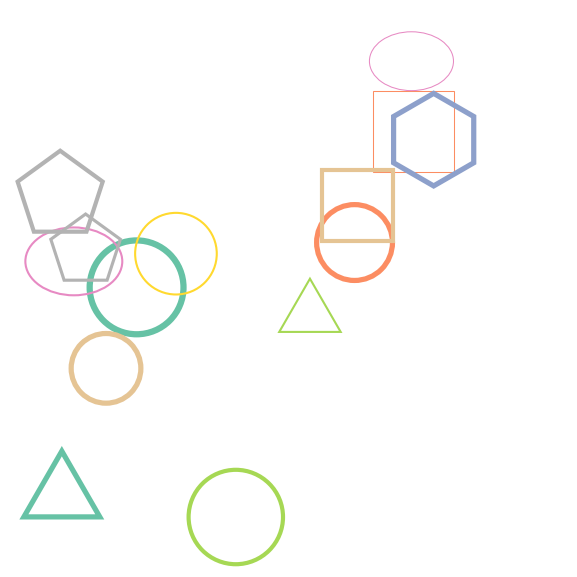[{"shape": "triangle", "thickness": 2.5, "radius": 0.38, "center": [0.107, 0.142]}, {"shape": "circle", "thickness": 3, "radius": 0.41, "center": [0.237, 0.502]}, {"shape": "square", "thickness": 0.5, "radius": 0.35, "center": [0.716, 0.771]}, {"shape": "circle", "thickness": 2.5, "radius": 0.33, "center": [0.614, 0.579]}, {"shape": "hexagon", "thickness": 2.5, "radius": 0.4, "center": [0.751, 0.757]}, {"shape": "oval", "thickness": 0.5, "radius": 0.36, "center": [0.712, 0.893]}, {"shape": "oval", "thickness": 1, "radius": 0.42, "center": [0.128, 0.547]}, {"shape": "circle", "thickness": 2, "radius": 0.41, "center": [0.408, 0.104]}, {"shape": "triangle", "thickness": 1, "radius": 0.31, "center": [0.537, 0.455]}, {"shape": "circle", "thickness": 1, "radius": 0.35, "center": [0.305, 0.56]}, {"shape": "circle", "thickness": 2.5, "radius": 0.3, "center": [0.184, 0.361]}, {"shape": "square", "thickness": 2, "radius": 0.31, "center": [0.619, 0.643]}, {"shape": "pentagon", "thickness": 2, "radius": 0.39, "center": [0.104, 0.661]}, {"shape": "pentagon", "thickness": 1.5, "radius": 0.32, "center": [0.148, 0.565]}]